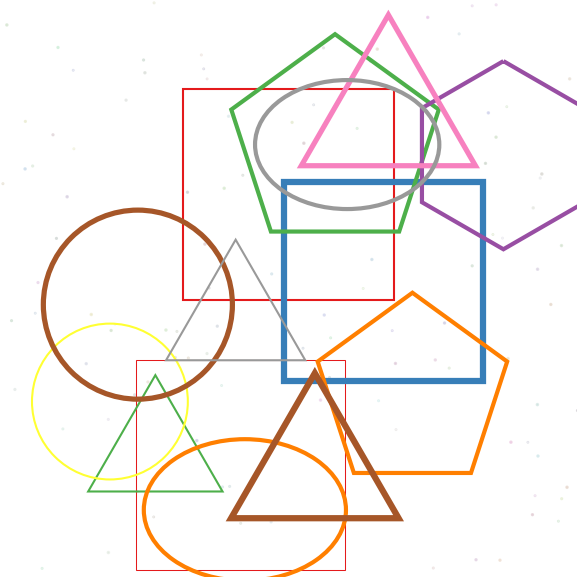[{"shape": "square", "thickness": 1, "radius": 0.91, "center": [0.5, 0.663]}, {"shape": "square", "thickness": 0.5, "radius": 0.91, "center": [0.416, 0.194]}, {"shape": "square", "thickness": 3, "radius": 0.86, "center": [0.665, 0.511]}, {"shape": "pentagon", "thickness": 2, "radius": 0.94, "center": [0.58, 0.751]}, {"shape": "triangle", "thickness": 1, "radius": 0.67, "center": [0.269, 0.215]}, {"shape": "hexagon", "thickness": 2, "radius": 0.81, "center": [0.872, 0.73]}, {"shape": "oval", "thickness": 2, "radius": 0.88, "center": [0.424, 0.116]}, {"shape": "pentagon", "thickness": 2, "radius": 0.86, "center": [0.714, 0.32]}, {"shape": "circle", "thickness": 1, "radius": 0.67, "center": [0.19, 0.304]}, {"shape": "triangle", "thickness": 3, "radius": 0.84, "center": [0.545, 0.186]}, {"shape": "circle", "thickness": 2.5, "radius": 0.82, "center": [0.239, 0.472]}, {"shape": "triangle", "thickness": 2.5, "radius": 0.87, "center": [0.673, 0.799]}, {"shape": "oval", "thickness": 2, "radius": 0.8, "center": [0.601, 0.749]}, {"shape": "triangle", "thickness": 1, "radius": 0.7, "center": [0.408, 0.445]}]